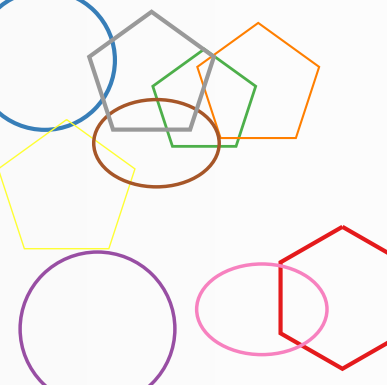[{"shape": "hexagon", "thickness": 3, "radius": 0.92, "center": [0.884, 0.227]}, {"shape": "circle", "thickness": 3, "radius": 0.9, "center": [0.116, 0.844]}, {"shape": "pentagon", "thickness": 2, "radius": 0.7, "center": [0.527, 0.733]}, {"shape": "circle", "thickness": 2.5, "radius": 1.0, "center": [0.252, 0.146]}, {"shape": "pentagon", "thickness": 1.5, "radius": 0.83, "center": [0.666, 0.775]}, {"shape": "pentagon", "thickness": 1, "radius": 0.93, "center": [0.172, 0.504]}, {"shape": "oval", "thickness": 2.5, "radius": 0.81, "center": [0.404, 0.628]}, {"shape": "oval", "thickness": 2.5, "radius": 0.84, "center": [0.676, 0.197]}, {"shape": "pentagon", "thickness": 3, "radius": 0.85, "center": [0.391, 0.8]}]